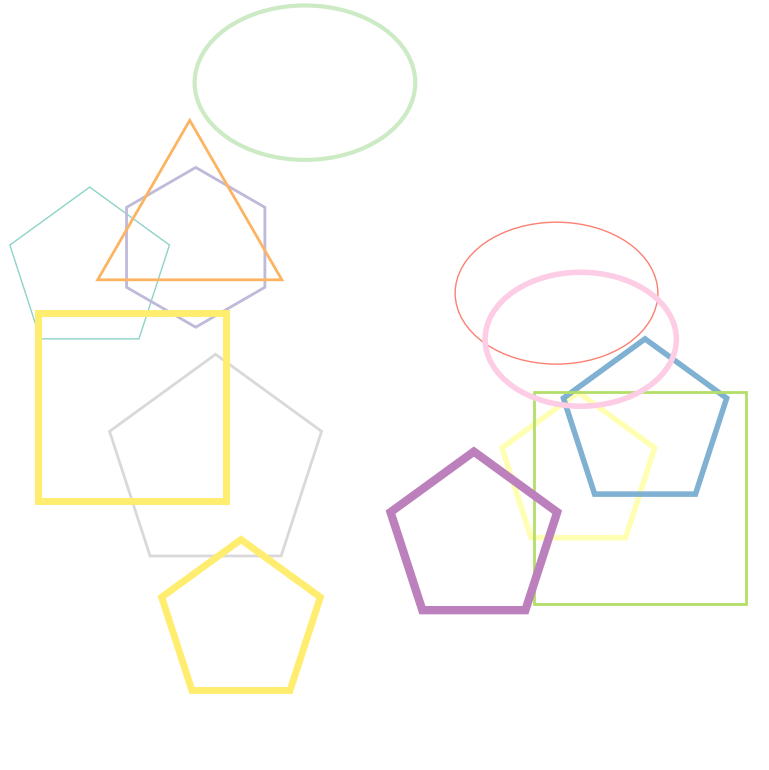[{"shape": "pentagon", "thickness": 0.5, "radius": 0.54, "center": [0.116, 0.648]}, {"shape": "pentagon", "thickness": 2, "radius": 0.52, "center": [0.751, 0.386]}, {"shape": "hexagon", "thickness": 1, "radius": 0.52, "center": [0.254, 0.679]}, {"shape": "oval", "thickness": 0.5, "radius": 0.66, "center": [0.723, 0.619]}, {"shape": "pentagon", "thickness": 2, "radius": 0.56, "center": [0.838, 0.448]}, {"shape": "triangle", "thickness": 1, "radius": 0.69, "center": [0.246, 0.706]}, {"shape": "square", "thickness": 1, "radius": 0.69, "center": [0.832, 0.353]}, {"shape": "oval", "thickness": 2, "radius": 0.62, "center": [0.754, 0.559]}, {"shape": "pentagon", "thickness": 1, "radius": 0.72, "center": [0.28, 0.395]}, {"shape": "pentagon", "thickness": 3, "radius": 0.57, "center": [0.615, 0.3]}, {"shape": "oval", "thickness": 1.5, "radius": 0.72, "center": [0.396, 0.893]}, {"shape": "pentagon", "thickness": 2.5, "radius": 0.54, "center": [0.313, 0.191]}, {"shape": "square", "thickness": 2.5, "radius": 0.61, "center": [0.172, 0.472]}]